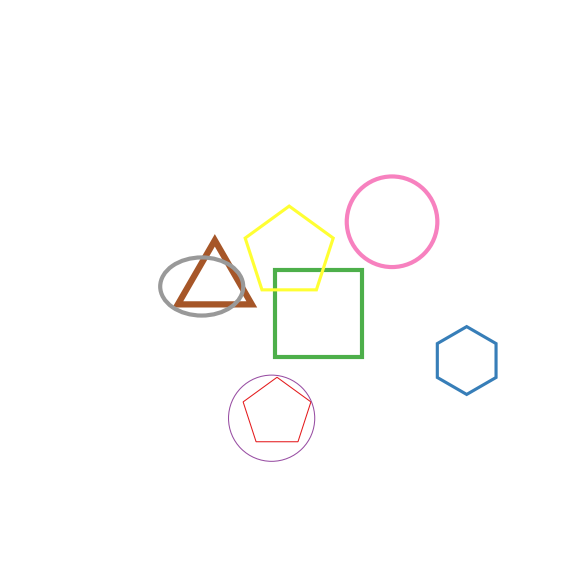[{"shape": "pentagon", "thickness": 0.5, "radius": 0.31, "center": [0.48, 0.284]}, {"shape": "hexagon", "thickness": 1.5, "radius": 0.29, "center": [0.808, 0.375]}, {"shape": "square", "thickness": 2, "radius": 0.38, "center": [0.552, 0.456]}, {"shape": "circle", "thickness": 0.5, "radius": 0.37, "center": [0.47, 0.275]}, {"shape": "pentagon", "thickness": 1.5, "radius": 0.4, "center": [0.501, 0.562]}, {"shape": "triangle", "thickness": 3, "radius": 0.37, "center": [0.372, 0.509]}, {"shape": "circle", "thickness": 2, "radius": 0.39, "center": [0.679, 0.615]}, {"shape": "oval", "thickness": 2, "radius": 0.36, "center": [0.349, 0.503]}]